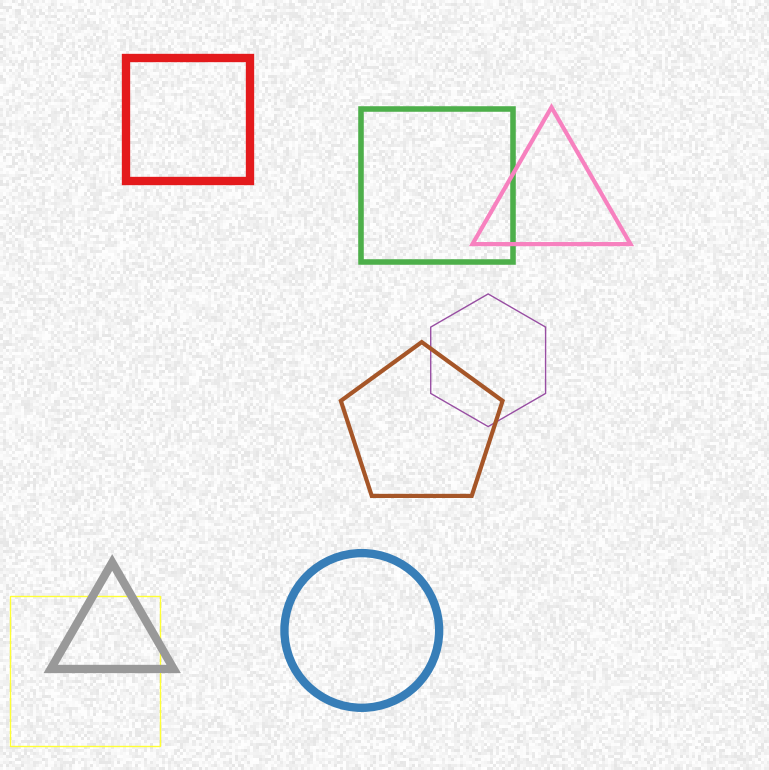[{"shape": "square", "thickness": 3, "radius": 0.4, "center": [0.244, 0.845]}, {"shape": "circle", "thickness": 3, "radius": 0.5, "center": [0.47, 0.181]}, {"shape": "square", "thickness": 2, "radius": 0.5, "center": [0.568, 0.759]}, {"shape": "hexagon", "thickness": 0.5, "radius": 0.43, "center": [0.634, 0.532]}, {"shape": "square", "thickness": 0.5, "radius": 0.49, "center": [0.111, 0.128]}, {"shape": "pentagon", "thickness": 1.5, "radius": 0.55, "center": [0.548, 0.445]}, {"shape": "triangle", "thickness": 1.5, "radius": 0.59, "center": [0.716, 0.742]}, {"shape": "triangle", "thickness": 3, "radius": 0.46, "center": [0.146, 0.177]}]